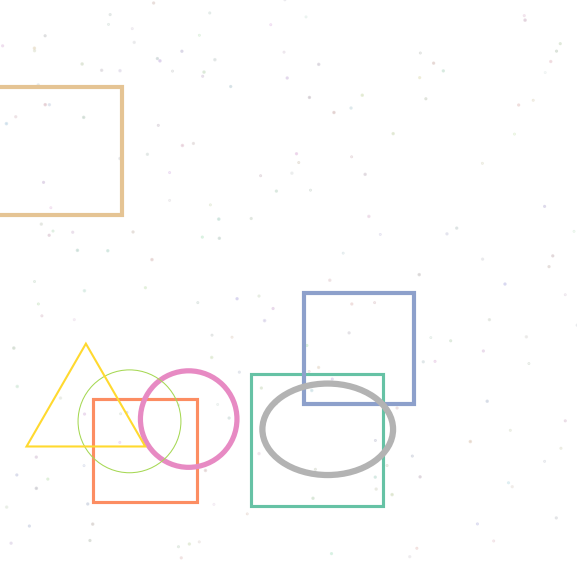[{"shape": "square", "thickness": 1.5, "radius": 0.57, "center": [0.549, 0.237]}, {"shape": "square", "thickness": 1.5, "radius": 0.45, "center": [0.251, 0.219]}, {"shape": "square", "thickness": 2, "radius": 0.48, "center": [0.622, 0.396]}, {"shape": "circle", "thickness": 2.5, "radius": 0.42, "center": [0.327, 0.273]}, {"shape": "circle", "thickness": 0.5, "radius": 0.45, "center": [0.224, 0.27]}, {"shape": "triangle", "thickness": 1, "radius": 0.59, "center": [0.149, 0.285]}, {"shape": "square", "thickness": 2, "radius": 0.56, "center": [0.1, 0.737]}, {"shape": "oval", "thickness": 3, "radius": 0.57, "center": [0.568, 0.256]}]